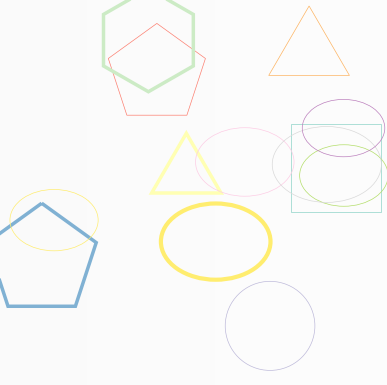[{"shape": "square", "thickness": 0.5, "radius": 0.58, "center": [0.867, 0.563]}, {"shape": "triangle", "thickness": 2.5, "radius": 0.52, "center": [0.481, 0.55]}, {"shape": "circle", "thickness": 0.5, "radius": 0.58, "center": [0.697, 0.154]}, {"shape": "pentagon", "thickness": 0.5, "radius": 0.66, "center": [0.405, 0.807]}, {"shape": "pentagon", "thickness": 2.5, "radius": 0.74, "center": [0.108, 0.324]}, {"shape": "triangle", "thickness": 0.5, "radius": 0.6, "center": [0.798, 0.864]}, {"shape": "oval", "thickness": 0.5, "radius": 0.57, "center": [0.887, 0.544]}, {"shape": "oval", "thickness": 0.5, "radius": 0.64, "center": [0.632, 0.579]}, {"shape": "oval", "thickness": 0.5, "radius": 0.7, "center": [0.843, 0.573]}, {"shape": "oval", "thickness": 0.5, "radius": 0.53, "center": [0.887, 0.667]}, {"shape": "hexagon", "thickness": 2.5, "radius": 0.67, "center": [0.383, 0.896]}, {"shape": "oval", "thickness": 0.5, "radius": 0.57, "center": [0.139, 0.428]}, {"shape": "oval", "thickness": 3, "radius": 0.71, "center": [0.557, 0.372]}]